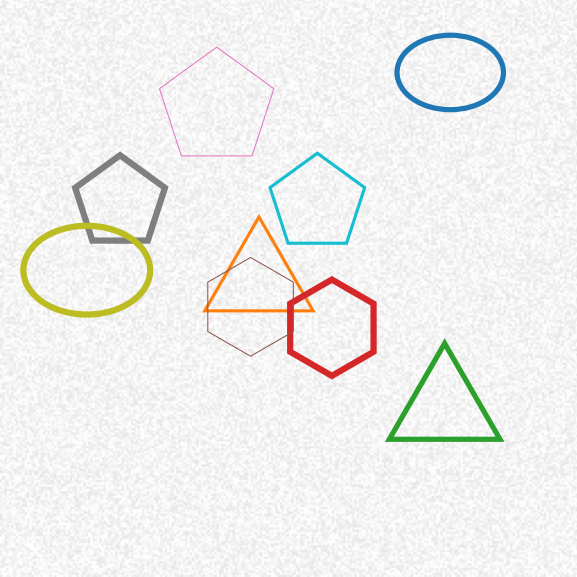[{"shape": "oval", "thickness": 2.5, "radius": 0.46, "center": [0.78, 0.874]}, {"shape": "triangle", "thickness": 1.5, "radius": 0.54, "center": [0.448, 0.515]}, {"shape": "triangle", "thickness": 2.5, "radius": 0.55, "center": [0.77, 0.294]}, {"shape": "hexagon", "thickness": 3, "radius": 0.42, "center": [0.575, 0.432]}, {"shape": "hexagon", "thickness": 0.5, "radius": 0.43, "center": [0.434, 0.468]}, {"shape": "pentagon", "thickness": 0.5, "radius": 0.52, "center": [0.375, 0.813]}, {"shape": "pentagon", "thickness": 3, "radius": 0.41, "center": [0.208, 0.649]}, {"shape": "oval", "thickness": 3, "radius": 0.55, "center": [0.15, 0.531]}, {"shape": "pentagon", "thickness": 1.5, "radius": 0.43, "center": [0.55, 0.648]}]